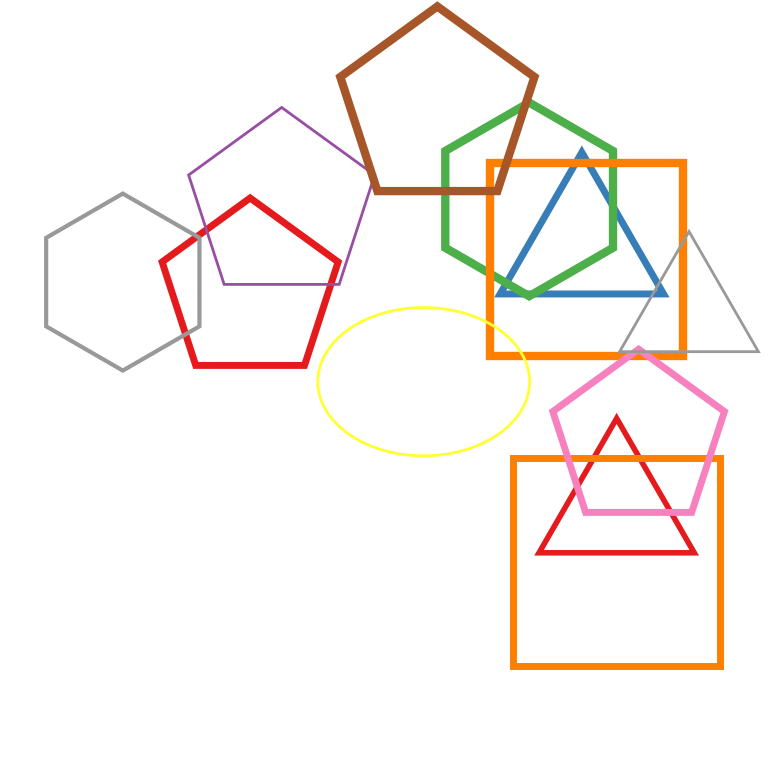[{"shape": "pentagon", "thickness": 2.5, "radius": 0.6, "center": [0.325, 0.623]}, {"shape": "triangle", "thickness": 2, "radius": 0.58, "center": [0.801, 0.34]}, {"shape": "triangle", "thickness": 2.5, "radius": 0.61, "center": [0.756, 0.68]}, {"shape": "hexagon", "thickness": 3, "radius": 0.63, "center": [0.687, 0.741]}, {"shape": "pentagon", "thickness": 1, "radius": 0.64, "center": [0.366, 0.733]}, {"shape": "square", "thickness": 3, "radius": 0.63, "center": [0.761, 0.663]}, {"shape": "square", "thickness": 2.5, "radius": 0.67, "center": [0.801, 0.27]}, {"shape": "oval", "thickness": 1, "radius": 0.69, "center": [0.55, 0.504]}, {"shape": "pentagon", "thickness": 3, "radius": 0.66, "center": [0.568, 0.859]}, {"shape": "pentagon", "thickness": 2.5, "radius": 0.59, "center": [0.829, 0.429]}, {"shape": "hexagon", "thickness": 1.5, "radius": 0.57, "center": [0.159, 0.634]}, {"shape": "triangle", "thickness": 1, "radius": 0.52, "center": [0.895, 0.595]}]